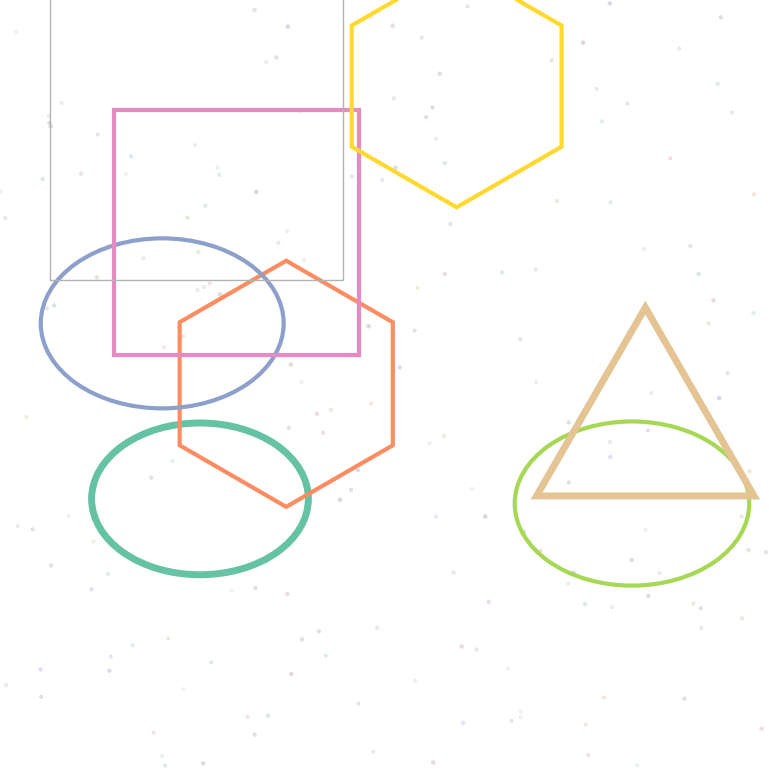[{"shape": "oval", "thickness": 2.5, "radius": 0.7, "center": [0.26, 0.352]}, {"shape": "hexagon", "thickness": 1.5, "radius": 0.8, "center": [0.372, 0.502]}, {"shape": "oval", "thickness": 1.5, "radius": 0.79, "center": [0.211, 0.58]}, {"shape": "square", "thickness": 1.5, "radius": 0.8, "center": [0.307, 0.698]}, {"shape": "oval", "thickness": 1.5, "radius": 0.76, "center": [0.821, 0.346]}, {"shape": "hexagon", "thickness": 1.5, "radius": 0.79, "center": [0.593, 0.888]}, {"shape": "triangle", "thickness": 2.5, "radius": 0.82, "center": [0.838, 0.437]}, {"shape": "square", "thickness": 0.5, "radius": 0.95, "center": [0.255, 0.826]}]